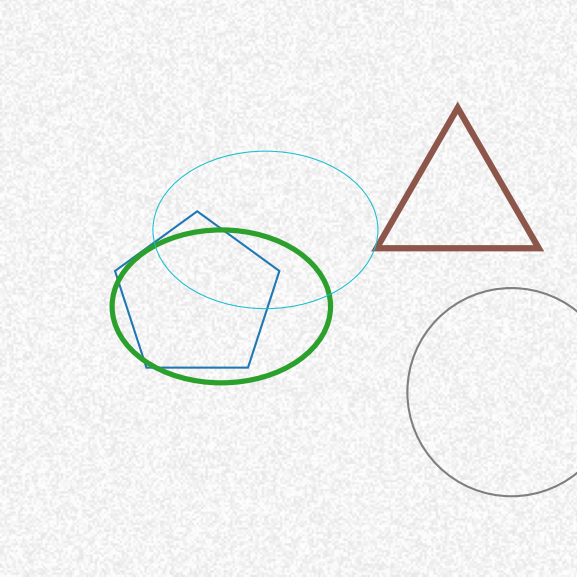[{"shape": "pentagon", "thickness": 1, "radius": 0.75, "center": [0.341, 0.484]}, {"shape": "oval", "thickness": 2.5, "radius": 0.95, "center": [0.383, 0.469]}, {"shape": "triangle", "thickness": 3, "radius": 0.81, "center": [0.793, 0.65]}, {"shape": "circle", "thickness": 1, "radius": 0.9, "center": [0.886, 0.32]}, {"shape": "oval", "thickness": 0.5, "radius": 0.97, "center": [0.46, 0.601]}]